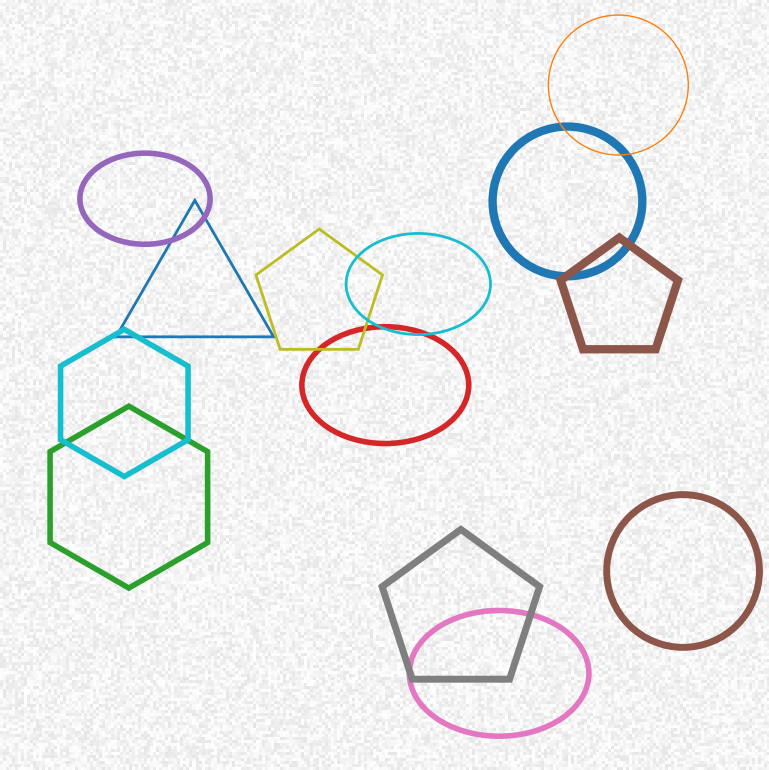[{"shape": "circle", "thickness": 3, "radius": 0.49, "center": [0.737, 0.738]}, {"shape": "triangle", "thickness": 1, "radius": 0.59, "center": [0.253, 0.622]}, {"shape": "circle", "thickness": 0.5, "radius": 0.45, "center": [0.803, 0.89]}, {"shape": "hexagon", "thickness": 2, "radius": 0.59, "center": [0.167, 0.354]}, {"shape": "oval", "thickness": 2, "radius": 0.54, "center": [0.5, 0.5]}, {"shape": "oval", "thickness": 2, "radius": 0.42, "center": [0.188, 0.742]}, {"shape": "pentagon", "thickness": 3, "radius": 0.4, "center": [0.804, 0.611]}, {"shape": "circle", "thickness": 2.5, "radius": 0.5, "center": [0.887, 0.258]}, {"shape": "oval", "thickness": 2, "radius": 0.58, "center": [0.648, 0.126]}, {"shape": "pentagon", "thickness": 2.5, "radius": 0.54, "center": [0.599, 0.205]}, {"shape": "pentagon", "thickness": 1, "radius": 0.43, "center": [0.415, 0.616]}, {"shape": "oval", "thickness": 1, "radius": 0.47, "center": [0.543, 0.631]}, {"shape": "hexagon", "thickness": 2, "radius": 0.48, "center": [0.161, 0.477]}]